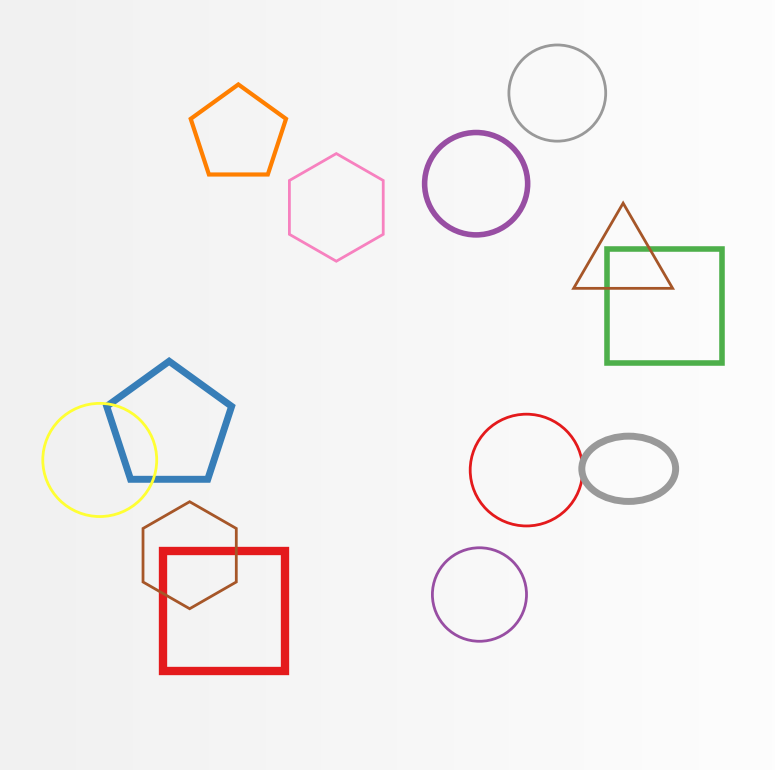[{"shape": "circle", "thickness": 1, "radius": 0.36, "center": [0.679, 0.39]}, {"shape": "square", "thickness": 3, "radius": 0.39, "center": [0.289, 0.206]}, {"shape": "pentagon", "thickness": 2.5, "radius": 0.42, "center": [0.218, 0.446]}, {"shape": "square", "thickness": 2, "radius": 0.37, "center": [0.857, 0.603]}, {"shape": "circle", "thickness": 2, "radius": 0.33, "center": [0.614, 0.761]}, {"shape": "circle", "thickness": 1, "radius": 0.3, "center": [0.619, 0.228]}, {"shape": "pentagon", "thickness": 1.5, "radius": 0.32, "center": [0.308, 0.826]}, {"shape": "circle", "thickness": 1, "radius": 0.37, "center": [0.129, 0.403]}, {"shape": "triangle", "thickness": 1, "radius": 0.37, "center": [0.804, 0.662]}, {"shape": "hexagon", "thickness": 1, "radius": 0.35, "center": [0.245, 0.279]}, {"shape": "hexagon", "thickness": 1, "radius": 0.35, "center": [0.434, 0.731]}, {"shape": "circle", "thickness": 1, "radius": 0.31, "center": [0.719, 0.879]}, {"shape": "oval", "thickness": 2.5, "radius": 0.3, "center": [0.811, 0.391]}]